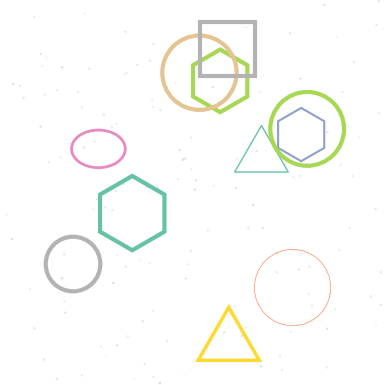[{"shape": "triangle", "thickness": 1, "radius": 0.4, "center": [0.679, 0.593]}, {"shape": "hexagon", "thickness": 3, "radius": 0.48, "center": [0.343, 0.446]}, {"shape": "circle", "thickness": 0.5, "radius": 0.5, "center": [0.76, 0.253]}, {"shape": "hexagon", "thickness": 1.5, "radius": 0.35, "center": [0.782, 0.65]}, {"shape": "oval", "thickness": 2, "radius": 0.35, "center": [0.256, 0.613]}, {"shape": "circle", "thickness": 3, "radius": 0.48, "center": [0.798, 0.665]}, {"shape": "hexagon", "thickness": 3, "radius": 0.41, "center": [0.572, 0.79]}, {"shape": "triangle", "thickness": 2.5, "radius": 0.46, "center": [0.594, 0.11]}, {"shape": "circle", "thickness": 3, "radius": 0.48, "center": [0.518, 0.811]}, {"shape": "circle", "thickness": 3, "radius": 0.35, "center": [0.19, 0.314]}, {"shape": "square", "thickness": 3, "radius": 0.35, "center": [0.59, 0.872]}]